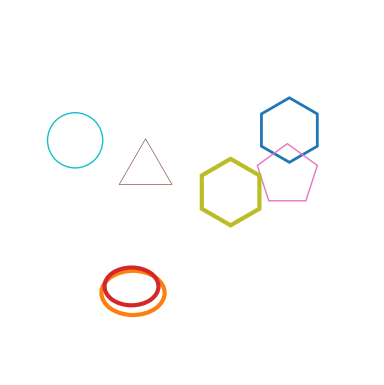[{"shape": "hexagon", "thickness": 2, "radius": 0.42, "center": [0.752, 0.662]}, {"shape": "oval", "thickness": 3, "radius": 0.41, "center": [0.346, 0.239]}, {"shape": "oval", "thickness": 3, "radius": 0.35, "center": [0.342, 0.256]}, {"shape": "triangle", "thickness": 0.5, "radius": 0.4, "center": [0.378, 0.56]}, {"shape": "pentagon", "thickness": 1, "radius": 0.41, "center": [0.746, 0.545]}, {"shape": "hexagon", "thickness": 3, "radius": 0.43, "center": [0.599, 0.501]}, {"shape": "circle", "thickness": 1, "radius": 0.36, "center": [0.195, 0.636]}]